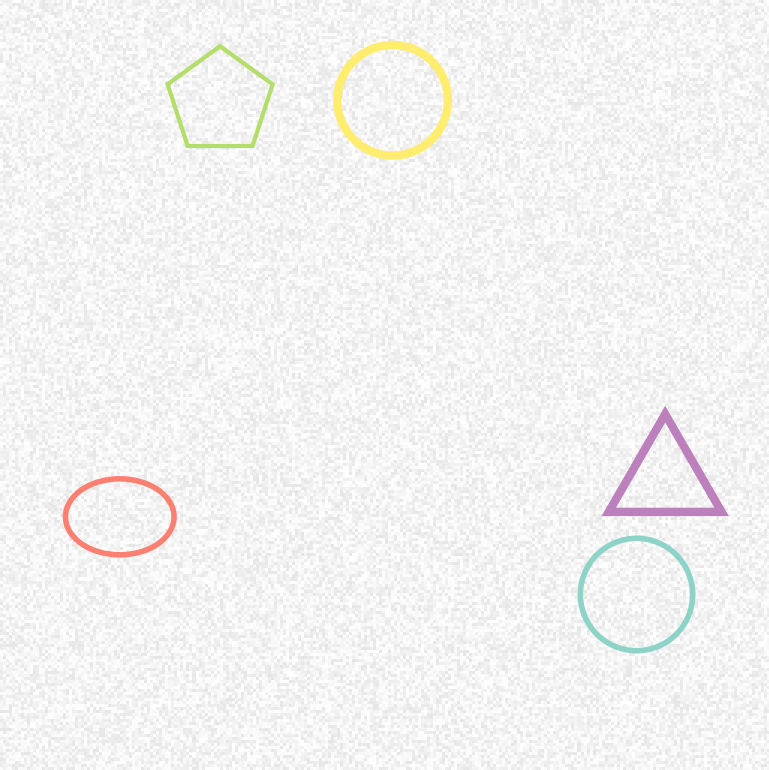[{"shape": "circle", "thickness": 2, "radius": 0.36, "center": [0.827, 0.228]}, {"shape": "oval", "thickness": 2, "radius": 0.35, "center": [0.156, 0.329]}, {"shape": "pentagon", "thickness": 1.5, "radius": 0.36, "center": [0.286, 0.868]}, {"shape": "triangle", "thickness": 3, "radius": 0.42, "center": [0.864, 0.378]}, {"shape": "circle", "thickness": 3, "radius": 0.36, "center": [0.51, 0.87]}]